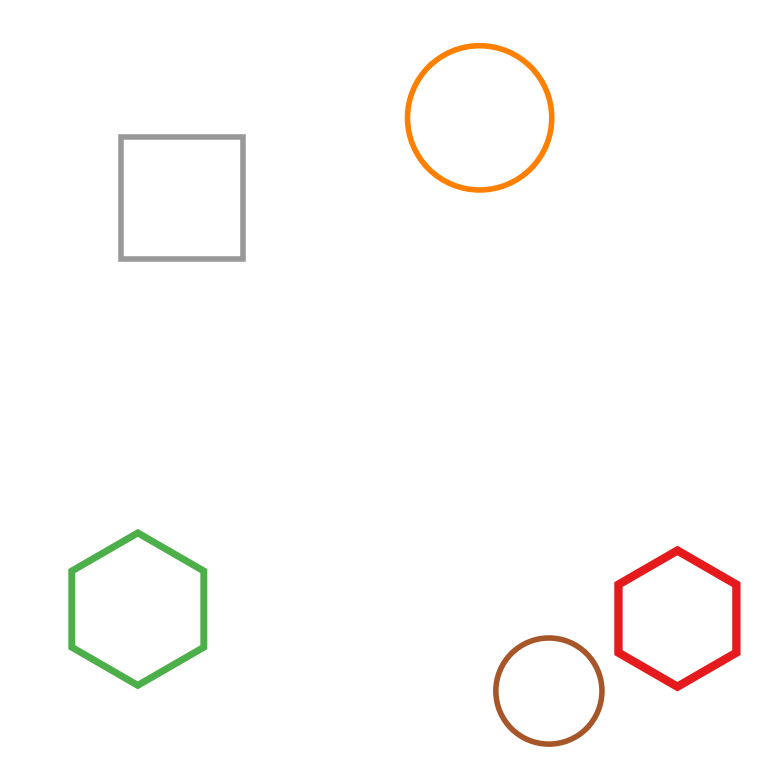[{"shape": "hexagon", "thickness": 3, "radius": 0.44, "center": [0.88, 0.197]}, {"shape": "hexagon", "thickness": 2.5, "radius": 0.49, "center": [0.179, 0.209]}, {"shape": "circle", "thickness": 2, "radius": 0.47, "center": [0.623, 0.847]}, {"shape": "circle", "thickness": 2, "radius": 0.34, "center": [0.713, 0.103]}, {"shape": "square", "thickness": 2, "radius": 0.4, "center": [0.236, 0.743]}]